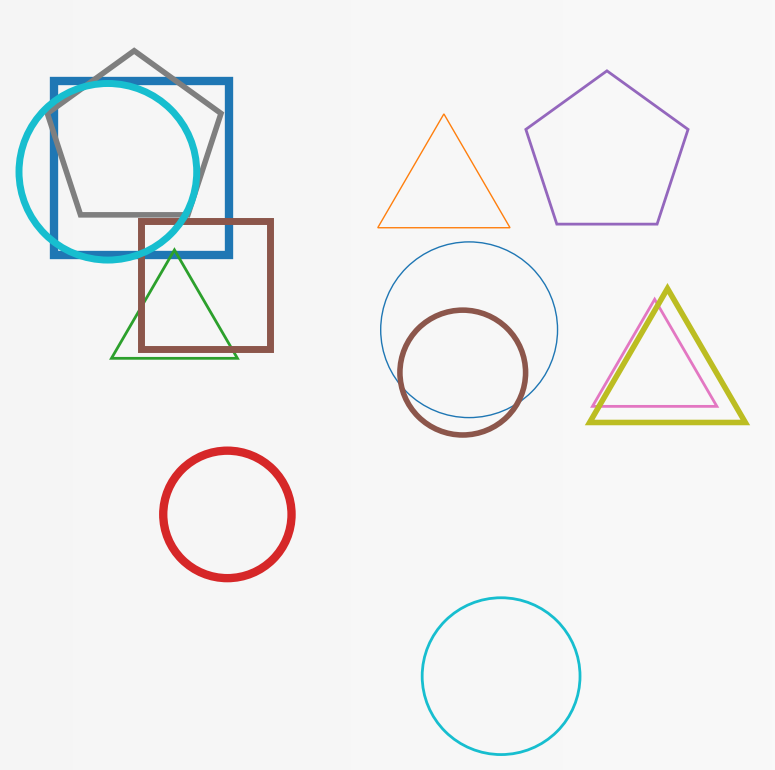[{"shape": "circle", "thickness": 0.5, "radius": 0.57, "center": [0.605, 0.572]}, {"shape": "square", "thickness": 3, "radius": 0.56, "center": [0.182, 0.782]}, {"shape": "triangle", "thickness": 0.5, "radius": 0.49, "center": [0.573, 0.754]}, {"shape": "triangle", "thickness": 1, "radius": 0.47, "center": [0.225, 0.582]}, {"shape": "circle", "thickness": 3, "radius": 0.41, "center": [0.293, 0.332]}, {"shape": "pentagon", "thickness": 1, "radius": 0.55, "center": [0.783, 0.798]}, {"shape": "circle", "thickness": 2, "radius": 0.41, "center": [0.597, 0.516]}, {"shape": "square", "thickness": 2.5, "radius": 0.42, "center": [0.265, 0.63]}, {"shape": "triangle", "thickness": 1, "radius": 0.46, "center": [0.845, 0.519]}, {"shape": "pentagon", "thickness": 2, "radius": 0.59, "center": [0.173, 0.816]}, {"shape": "triangle", "thickness": 2, "radius": 0.58, "center": [0.861, 0.509]}, {"shape": "circle", "thickness": 2.5, "radius": 0.57, "center": [0.139, 0.777]}, {"shape": "circle", "thickness": 1, "radius": 0.51, "center": [0.647, 0.122]}]